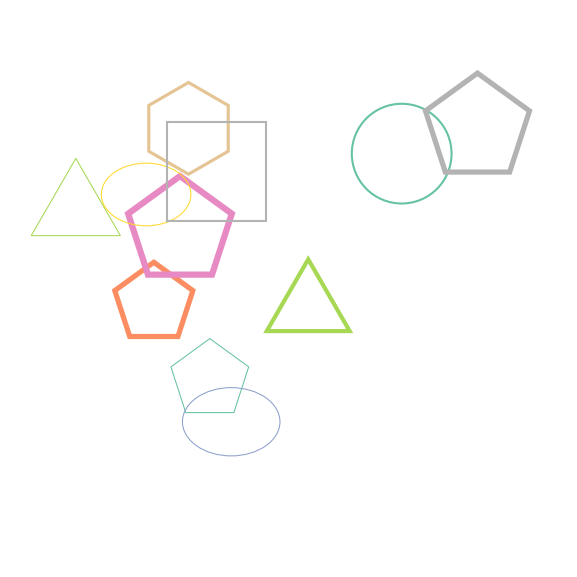[{"shape": "pentagon", "thickness": 0.5, "radius": 0.35, "center": [0.363, 0.342]}, {"shape": "circle", "thickness": 1, "radius": 0.43, "center": [0.696, 0.733]}, {"shape": "pentagon", "thickness": 2.5, "radius": 0.36, "center": [0.266, 0.474]}, {"shape": "oval", "thickness": 0.5, "radius": 0.42, "center": [0.4, 0.269]}, {"shape": "pentagon", "thickness": 3, "radius": 0.47, "center": [0.312, 0.6]}, {"shape": "triangle", "thickness": 0.5, "radius": 0.45, "center": [0.131, 0.636]}, {"shape": "triangle", "thickness": 2, "radius": 0.41, "center": [0.534, 0.467]}, {"shape": "oval", "thickness": 0.5, "radius": 0.39, "center": [0.253, 0.662]}, {"shape": "hexagon", "thickness": 1.5, "radius": 0.4, "center": [0.326, 0.777]}, {"shape": "square", "thickness": 1, "radius": 0.43, "center": [0.375, 0.703]}, {"shape": "pentagon", "thickness": 2.5, "radius": 0.47, "center": [0.827, 0.778]}]